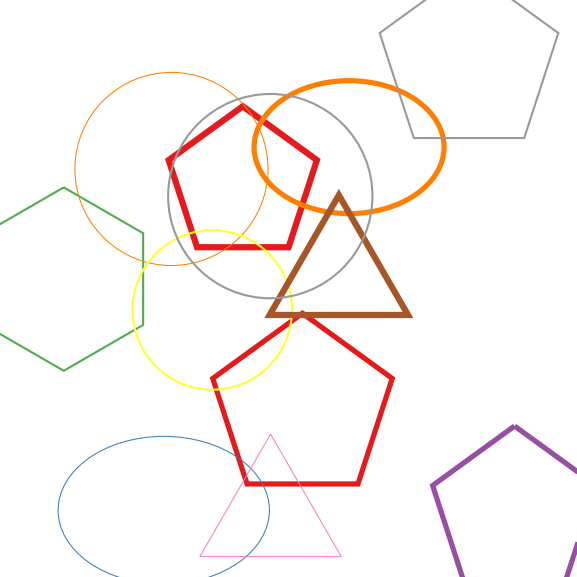[{"shape": "pentagon", "thickness": 3, "radius": 0.67, "center": [0.42, 0.68]}, {"shape": "pentagon", "thickness": 2.5, "radius": 0.82, "center": [0.524, 0.293]}, {"shape": "oval", "thickness": 0.5, "radius": 0.91, "center": [0.284, 0.115]}, {"shape": "hexagon", "thickness": 1, "radius": 0.79, "center": [0.11, 0.516]}, {"shape": "pentagon", "thickness": 2.5, "radius": 0.75, "center": [0.891, 0.112]}, {"shape": "circle", "thickness": 0.5, "radius": 0.84, "center": [0.297, 0.707]}, {"shape": "oval", "thickness": 2.5, "radius": 0.82, "center": [0.604, 0.744]}, {"shape": "circle", "thickness": 1, "radius": 0.69, "center": [0.368, 0.462]}, {"shape": "triangle", "thickness": 3, "radius": 0.69, "center": [0.587, 0.523]}, {"shape": "triangle", "thickness": 0.5, "radius": 0.71, "center": [0.469, 0.106]}, {"shape": "circle", "thickness": 1, "radius": 0.88, "center": [0.468, 0.66]}, {"shape": "pentagon", "thickness": 1, "radius": 0.81, "center": [0.812, 0.892]}]